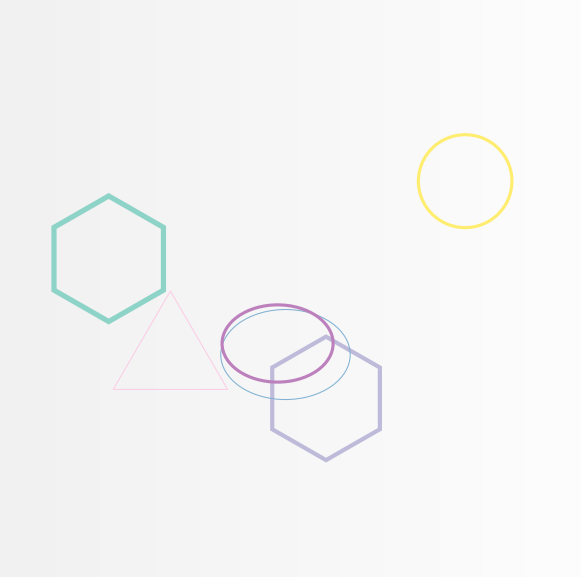[{"shape": "hexagon", "thickness": 2.5, "radius": 0.54, "center": [0.187, 0.551]}, {"shape": "hexagon", "thickness": 2, "radius": 0.53, "center": [0.561, 0.309]}, {"shape": "oval", "thickness": 0.5, "radius": 0.56, "center": [0.491, 0.385]}, {"shape": "triangle", "thickness": 0.5, "radius": 0.57, "center": [0.293, 0.382]}, {"shape": "oval", "thickness": 1.5, "radius": 0.48, "center": [0.478, 0.404]}, {"shape": "circle", "thickness": 1.5, "radius": 0.4, "center": [0.8, 0.685]}]